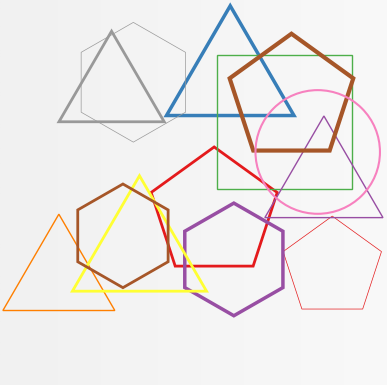[{"shape": "pentagon", "thickness": 2, "radius": 0.86, "center": [0.553, 0.447]}, {"shape": "pentagon", "thickness": 0.5, "radius": 0.67, "center": [0.858, 0.305]}, {"shape": "triangle", "thickness": 2.5, "radius": 0.95, "center": [0.594, 0.795]}, {"shape": "square", "thickness": 1, "radius": 0.87, "center": [0.734, 0.682]}, {"shape": "triangle", "thickness": 1, "radius": 0.88, "center": [0.836, 0.523]}, {"shape": "hexagon", "thickness": 2.5, "radius": 0.73, "center": [0.603, 0.326]}, {"shape": "triangle", "thickness": 1, "radius": 0.83, "center": [0.152, 0.277]}, {"shape": "triangle", "thickness": 2, "radius": 1.0, "center": [0.36, 0.344]}, {"shape": "pentagon", "thickness": 3, "radius": 0.84, "center": [0.752, 0.745]}, {"shape": "hexagon", "thickness": 2, "radius": 0.67, "center": [0.317, 0.387]}, {"shape": "circle", "thickness": 1.5, "radius": 0.8, "center": [0.82, 0.605]}, {"shape": "hexagon", "thickness": 0.5, "radius": 0.78, "center": [0.344, 0.786]}, {"shape": "triangle", "thickness": 2, "radius": 0.78, "center": [0.288, 0.762]}]